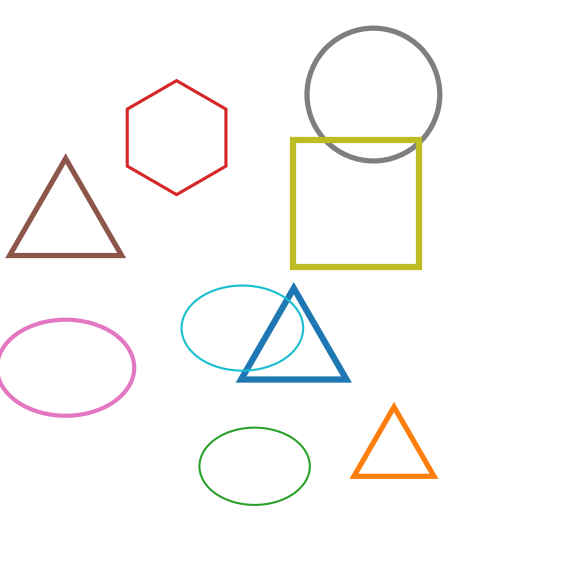[{"shape": "triangle", "thickness": 3, "radius": 0.53, "center": [0.509, 0.395]}, {"shape": "triangle", "thickness": 2.5, "radius": 0.4, "center": [0.682, 0.214]}, {"shape": "oval", "thickness": 1, "radius": 0.48, "center": [0.441, 0.192]}, {"shape": "hexagon", "thickness": 1.5, "radius": 0.49, "center": [0.306, 0.761]}, {"shape": "triangle", "thickness": 2.5, "radius": 0.56, "center": [0.114, 0.613]}, {"shape": "oval", "thickness": 2, "radius": 0.59, "center": [0.114, 0.362]}, {"shape": "circle", "thickness": 2.5, "radius": 0.57, "center": [0.647, 0.835]}, {"shape": "square", "thickness": 3, "radius": 0.55, "center": [0.617, 0.647]}, {"shape": "oval", "thickness": 1, "radius": 0.53, "center": [0.42, 0.431]}]